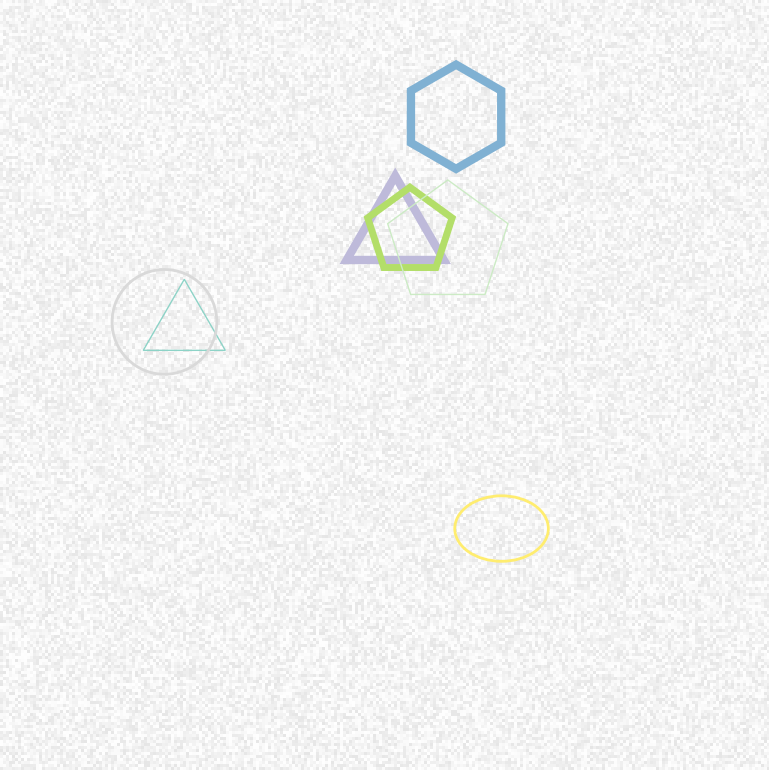[{"shape": "triangle", "thickness": 0.5, "radius": 0.31, "center": [0.239, 0.576]}, {"shape": "triangle", "thickness": 3, "radius": 0.36, "center": [0.513, 0.699]}, {"shape": "hexagon", "thickness": 3, "radius": 0.34, "center": [0.592, 0.848]}, {"shape": "pentagon", "thickness": 2.5, "radius": 0.29, "center": [0.532, 0.699]}, {"shape": "circle", "thickness": 1, "radius": 0.34, "center": [0.214, 0.582]}, {"shape": "pentagon", "thickness": 0.5, "radius": 0.41, "center": [0.582, 0.684]}, {"shape": "oval", "thickness": 1, "radius": 0.3, "center": [0.651, 0.314]}]